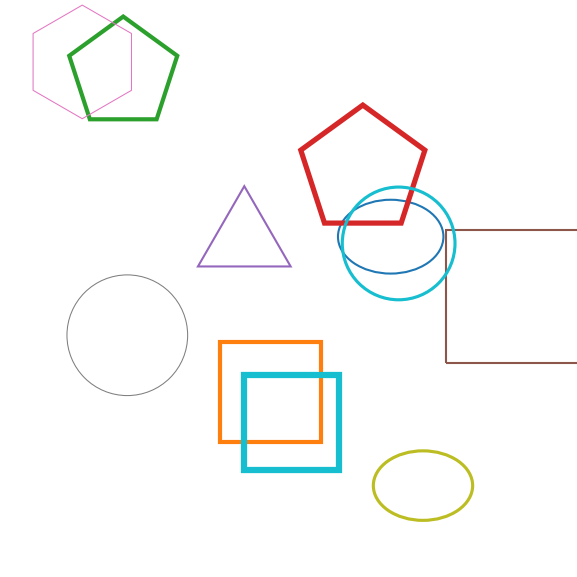[{"shape": "oval", "thickness": 1, "radius": 0.46, "center": [0.677, 0.589]}, {"shape": "square", "thickness": 2, "radius": 0.44, "center": [0.469, 0.32]}, {"shape": "pentagon", "thickness": 2, "radius": 0.49, "center": [0.213, 0.872]}, {"shape": "pentagon", "thickness": 2.5, "radius": 0.56, "center": [0.628, 0.704]}, {"shape": "triangle", "thickness": 1, "radius": 0.46, "center": [0.423, 0.584]}, {"shape": "square", "thickness": 1, "radius": 0.58, "center": [0.887, 0.486]}, {"shape": "hexagon", "thickness": 0.5, "radius": 0.49, "center": [0.142, 0.892]}, {"shape": "circle", "thickness": 0.5, "radius": 0.52, "center": [0.22, 0.419]}, {"shape": "oval", "thickness": 1.5, "radius": 0.43, "center": [0.732, 0.158]}, {"shape": "circle", "thickness": 1.5, "radius": 0.49, "center": [0.69, 0.578]}, {"shape": "square", "thickness": 3, "radius": 0.41, "center": [0.505, 0.268]}]